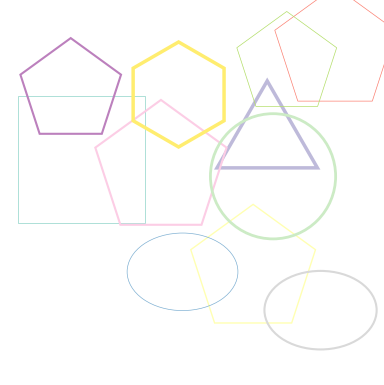[{"shape": "square", "thickness": 0.5, "radius": 0.82, "center": [0.213, 0.587]}, {"shape": "pentagon", "thickness": 1, "radius": 0.85, "center": [0.657, 0.299]}, {"shape": "triangle", "thickness": 2.5, "radius": 0.75, "center": [0.694, 0.639]}, {"shape": "pentagon", "thickness": 0.5, "radius": 0.82, "center": [0.87, 0.87]}, {"shape": "oval", "thickness": 0.5, "radius": 0.72, "center": [0.474, 0.294]}, {"shape": "pentagon", "thickness": 0.5, "radius": 0.68, "center": [0.745, 0.834]}, {"shape": "pentagon", "thickness": 1.5, "radius": 0.9, "center": [0.418, 0.561]}, {"shape": "oval", "thickness": 1.5, "radius": 0.73, "center": [0.833, 0.194]}, {"shape": "pentagon", "thickness": 1.5, "radius": 0.69, "center": [0.184, 0.764]}, {"shape": "circle", "thickness": 2, "radius": 0.81, "center": [0.709, 0.542]}, {"shape": "hexagon", "thickness": 2.5, "radius": 0.68, "center": [0.464, 0.755]}]